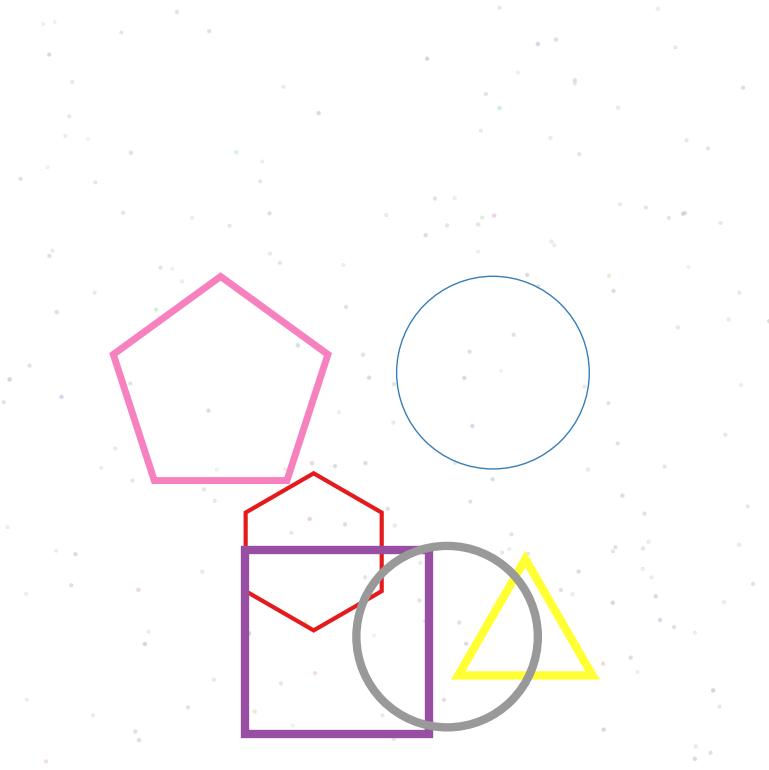[{"shape": "hexagon", "thickness": 1.5, "radius": 0.51, "center": [0.407, 0.283]}, {"shape": "circle", "thickness": 0.5, "radius": 0.63, "center": [0.64, 0.516]}, {"shape": "square", "thickness": 3, "radius": 0.6, "center": [0.437, 0.167]}, {"shape": "triangle", "thickness": 3, "radius": 0.5, "center": [0.682, 0.173]}, {"shape": "pentagon", "thickness": 2.5, "radius": 0.73, "center": [0.287, 0.494]}, {"shape": "circle", "thickness": 3, "radius": 0.59, "center": [0.581, 0.173]}]